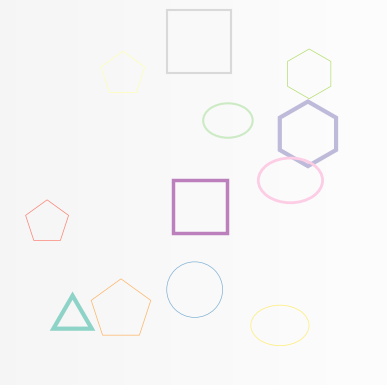[{"shape": "triangle", "thickness": 3, "radius": 0.29, "center": [0.187, 0.175]}, {"shape": "pentagon", "thickness": 0.5, "radius": 0.3, "center": [0.317, 0.808]}, {"shape": "hexagon", "thickness": 3, "radius": 0.42, "center": [0.795, 0.652]}, {"shape": "pentagon", "thickness": 0.5, "radius": 0.29, "center": [0.122, 0.423]}, {"shape": "circle", "thickness": 0.5, "radius": 0.36, "center": [0.502, 0.248]}, {"shape": "pentagon", "thickness": 0.5, "radius": 0.4, "center": [0.312, 0.195]}, {"shape": "hexagon", "thickness": 0.5, "radius": 0.32, "center": [0.798, 0.808]}, {"shape": "oval", "thickness": 2, "radius": 0.41, "center": [0.75, 0.531]}, {"shape": "square", "thickness": 1.5, "radius": 0.41, "center": [0.515, 0.892]}, {"shape": "square", "thickness": 2.5, "radius": 0.35, "center": [0.516, 0.464]}, {"shape": "oval", "thickness": 1.5, "radius": 0.32, "center": [0.588, 0.687]}, {"shape": "oval", "thickness": 0.5, "radius": 0.38, "center": [0.722, 0.155]}]